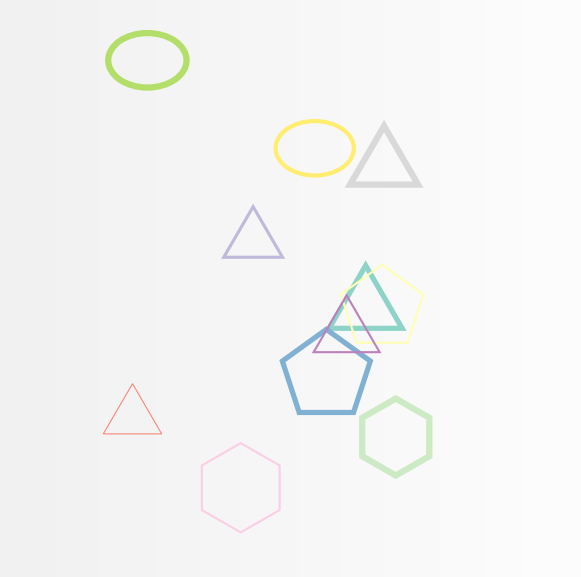[{"shape": "triangle", "thickness": 2.5, "radius": 0.36, "center": [0.629, 0.467]}, {"shape": "pentagon", "thickness": 1, "radius": 0.37, "center": [0.657, 0.466]}, {"shape": "triangle", "thickness": 1.5, "radius": 0.29, "center": [0.435, 0.583]}, {"shape": "triangle", "thickness": 0.5, "radius": 0.29, "center": [0.228, 0.277]}, {"shape": "pentagon", "thickness": 2.5, "radius": 0.4, "center": [0.561, 0.349]}, {"shape": "oval", "thickness": 3, "radius": 0.34, "center": [0.254, 0.895]}, {"shape": "hexagon", "thickness": 1, "radius": 0.39, "center": [0.414, 0.155]}, {"shape": "triangle", "thickness": 3, "radius": 0.34, "center": [0.661, 0.713]}, {"shape": "triangle", "thickness": 1, "radius": 0.33, "center": [0.596, 0.422]}, {"shape": "hexagon", "thickness": 3, "radius": 0.33, "center": [0.681, 0.242]}, {"shape": "oval", "thickness": 2, "radius": 0.34, "center": [0.541, 0.742]}]